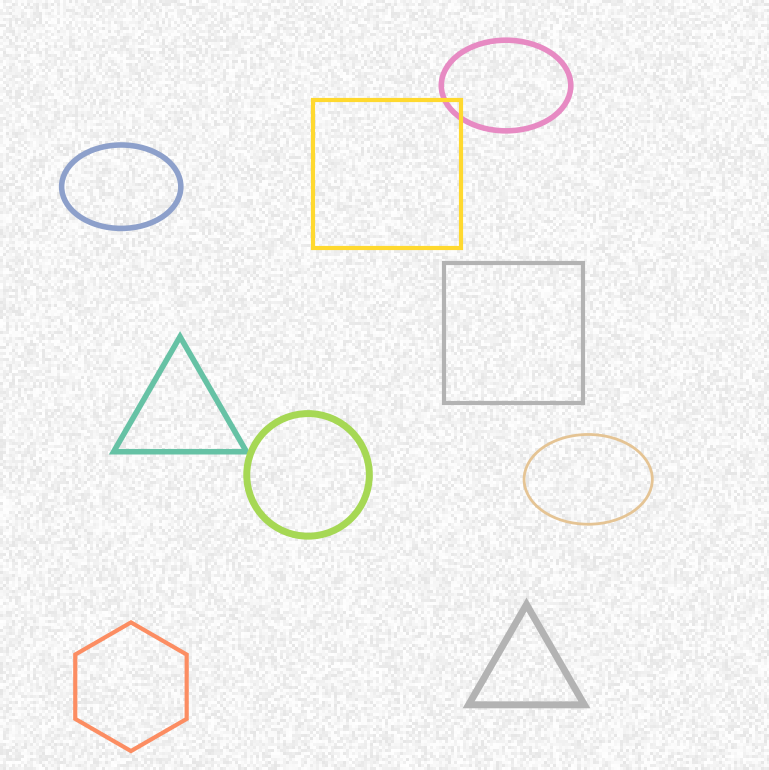[{"shape": "triangle", "thickness": 2, "radius": 0.5, "center": [0.234, 0.463]}, {"shape": "hexagon", "thickness": 1.5, "radius": 0.42, "center": [0.17, 0.108]}, {"shape": "oval", "thickness": 2, "radius": 0.39, "center": [0.157, 0.758]}, {"shape": "oval", "thickness": 2, "radius": 0.42, "center": [0.657, 0.889]}, {"shape": "circle", "thickness": 2.5, "radius": 0.4, "center": [0.4, 0.383]}, {"shape": "square", "thickness": 1.5, "radius": 0.48, "center": [0.502, 0.774]}, {"shape": "oval", "thickness": 1, "radius": 0.42, "center": [0.764, 0.377]}, {"shape": "triangle", "thickness": 2.5, "radius": 0.43, "center": [0.684, 0.128]}, {"shape": "square", "thickness": 1.5, "radius": 0.45, "center": [0.667, 0.567]}]